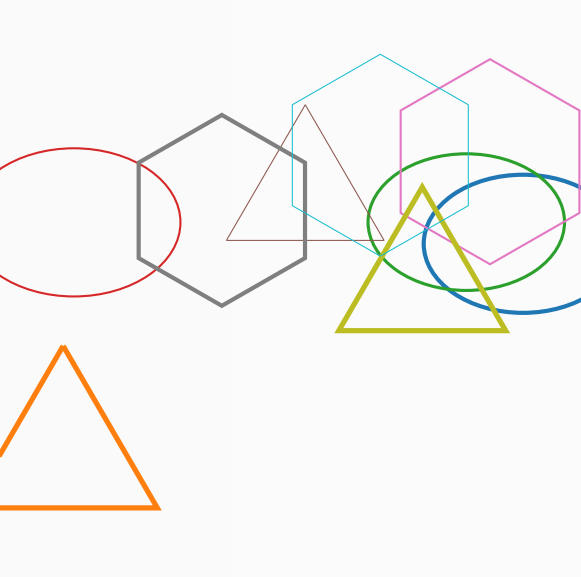[{"shape": "oval", "thickness": 2, "radius": 0.85, "center": [0.9, 0.577]}, {"shape": "triangle", "thickness": 2.5, "radius": 0.93, "center": [0.109, 0.213]}, {"shape": "oval", "thickness": 1.5, "radius": 0.85, "center": [0.802, 0.615]}, {"shape": "oval", "thickness": 1, "radius": 0.92, "center": [0.127, 0.614]}, {"shape": "triangle", "thickness": 0.5, "radius": 0.78, "center": [0.525, 0.661]}, {"shape": "hexagon", "thickness": 1, "radius": 0.89, "center": [0.843, 0.719]}, {"shape": "hexagon", "thickness": 2, "radius": 0.83, "center": [0.382, 0.635]}, {"shape": "triangle", "thickness": 2.5, "radius": 0.83, "center": [0.726, 0.509]}, {"shape": "hexagon", "thickness": 0.5, "radius": 0.87, "center": [0.654, 0.73]}]